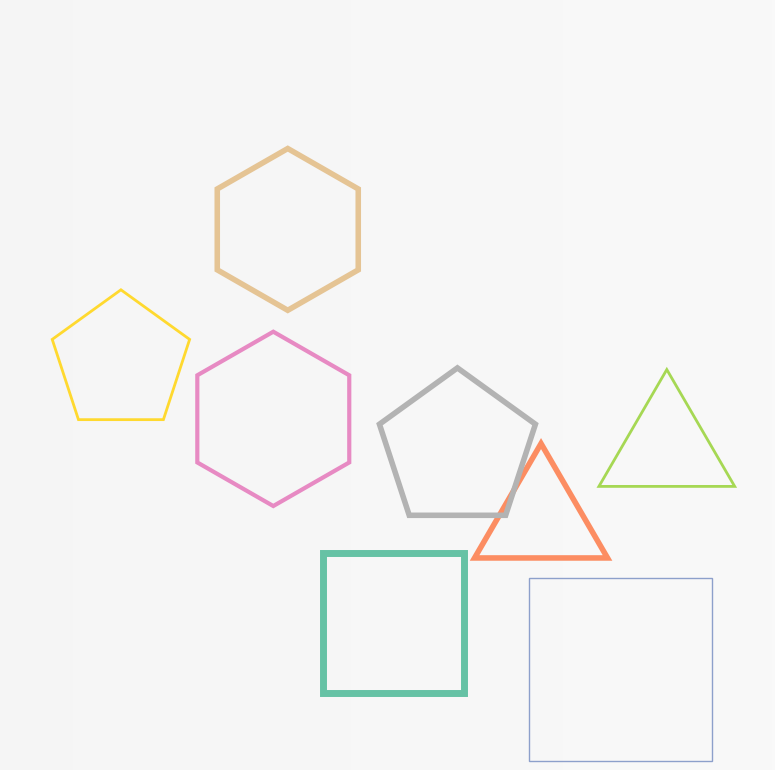[{"shape": "square", "thickness": 2.5, "radius": 0.46, "center": [0.508, 0.191]}, {"shape": "triangle", "thickness": 2, "radius": 0.5, "center": [0.698, 0.325]}, {"shape": "square", "thickness": 0.5, "radius": 0.59, "center": [0.8, 0.131]}, {"shape": "hexagon", "thickness": 1.5, "radius": 0.57, "center": [0.353, 0.456]}, {"shape": "triangle", "thickness": 1, "radius": 0.51, "center": [0.86, 0.419]}, {"shape": "pentagon", "thickness": 1, "radius": 0.47, "center": [0.156, 0.53]}, {"shape": "hexagon", "thickness": 2, "radius": 0.53, "center": [0.371, 0.702]}, {"shape": "pentagon", "thickness": 2, "radius": 0.53, "center": [0.59, 0.416]}]